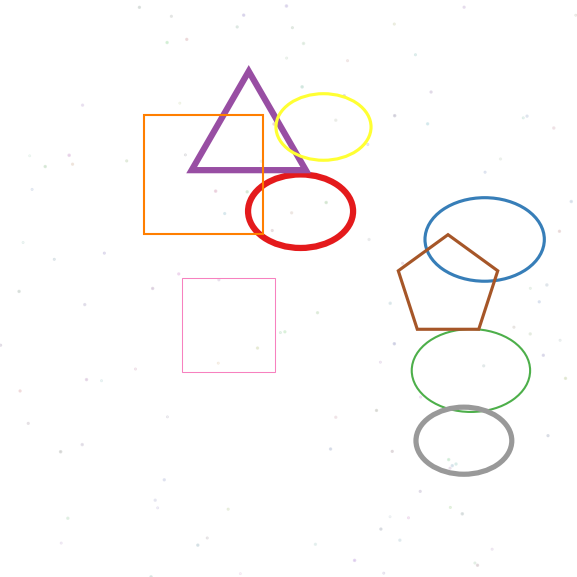[{"shape": "oval", "thickness": 3, "radius": 0.45, "center": [0.52, 0.633]}, {"shape": "oval", "thickness": 1.5, "radius": 0.52, "center": [0.839, 0.584]}, {"shape": "oval", "thickness": 1, "radius": 0.51, "center": [0.815, 0.358]}, {"shape": "triangle", "thickness": 3, "radius": 0.57, "center": [0.431, 0.762]}, {"shape": "square", "thickness": 1, "radius": 0.51, "center": [0.352, 0.697]}, {"shape": "oval", "thickness": 1.5, "radius": 0.41, "center": [0.56, 0.779]}, {"shape": "pentagon", "thickness": 1.5, "radius": 0.45, "center": [0.776, 0.502]}, {"shape": "square", "thickness": 0.5, "radius": 0.41, "center": [0.396, 0.436]}, {"shape": "oval", "thickness": 2.5, "radius": 0.41, "center": [0.803, 0.236]}]